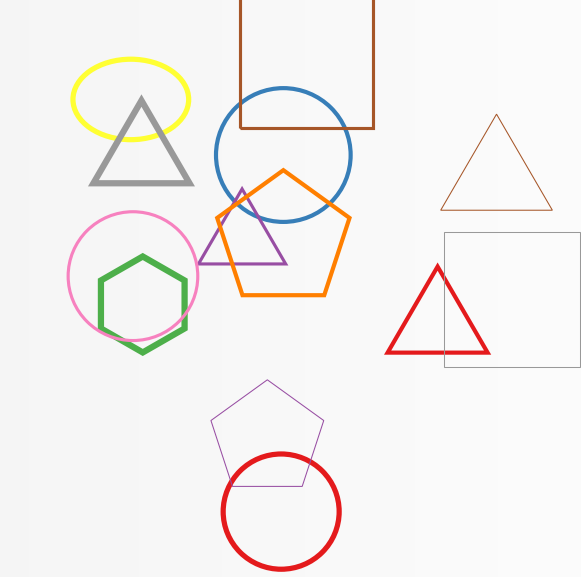[{"shape": "triangle", "thickness": 2, "radius": 0.5, "center": [0.753, 0.438]}, {"shape": "circle", "thickness": 2.5, "radius": 0.5, "center": [0.484, 0.113]}, {"shape": "circle", "thickness": 2, "radius": 0.58, "center": [0.487, 0.731]}, {"shape": "hexagon", "thickness": 3, "radius": 0.42, "center": [0.246, 0.472]}, {"shape": "triangle", "thickness": 1.5, "radius": 0.43, "center": [0.416, 0.585]}, {"shape": "pentagon", "thickness": 0.5, "radius": 0.51, "center": [0.46, 0.239]}, {"shape": "pentagon", "thickness": 2, "radius": 0.6, "center": [0.487, 0.585]}, {"shape": "oval", "thickness": 2.5, "radius": 0.5, "center": [0.225, 0.827]}, {"shape": "triangle", "thickness": 0.5, "radius": 0.55, "center": [0.854, 0.691]}, {"shape": "square", "thickness": 1.5, "radius": 0.57, "center": [0.528, 0.891]}, {"shape": "circle", "thickness": 1.5, "radius": 0.56, "center": [0.229, 0.521]}, {"shape": "square", "thickness": 0.5, "radius": 0.58, "center": [0.881, 0.48]}, {"shape": "triangle", "thickness": 3, "radius": 0.48, "center": [0.243, 0.73]}]